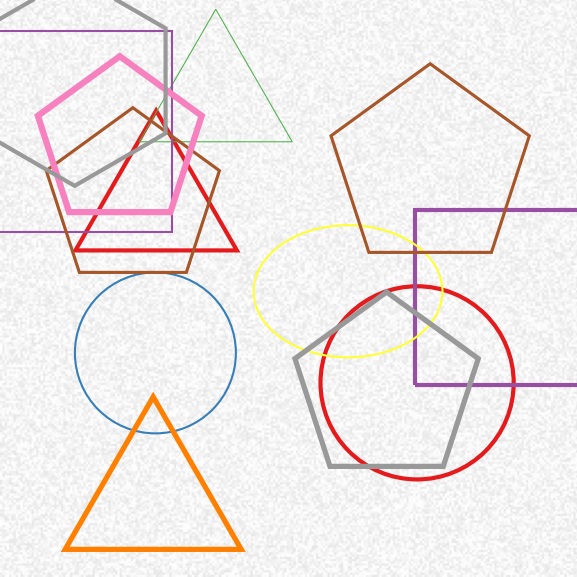[{"shape": "circle", "thickness": 2, "radius": 0.84, "center": [0.722, 0.336]}, {"shape": "triangle", "thickness": 2, "radius": 0.81, "center": [0.27, 0.646]}, {"shape": "circle", "thickness": 1, "radius": 0.7, "center": [0.269, 0.388]}, {"shape": "triangle", "thickness": 0.5, "radius": 0.76, "center": [0.374, 0.83]}, {"shape": "square", "thickness": 1, "radius": 0.87, "center": [0.124, 0.772]}, {"shape": "square", "thickness": 2, "radius": 0.76, "center": [0.871, 0.484]}, {"shape": "triangle", "thickness": 2.5, "radius": 0.88, "center": [0.265, 0.136]}, {"shape": "oval", "thickness": 1, "radius": 0.82, "center": [0.603, 0.495]}, {"shape": "pentagon", "thickness": 1.5, "radius": 0.79, "center": [0.23, 0.655]}, {"shape": "pentagon", "thickness": 1.5, "radius": 0.9, "center": [0.745, 0.708]}, {"shape": "pentagon", "thickness": 3, "radius": 0.75, "center": [0.207, 0.753]}, {"shape": "pentagon", "thickness": 2.5, "radius": 0.83, "center": [0.669, 0.327]}, {"shape": "hexagon", "thickness": 2, "radius": 0.91, "center": [0.129, 0.859]}]